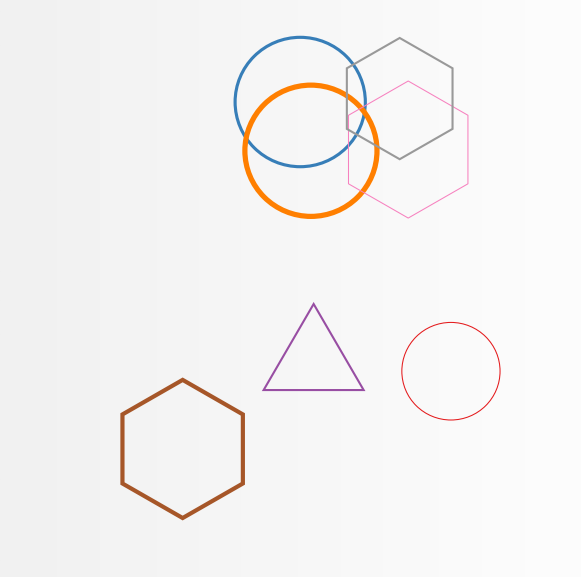[{"shape": "circle", "thickness": 0.5, "radius": 0.42, "center": [0.776, 0.356]}, {"shape": "circle", "thickness": 1.5, "radius": 0.56, "center": [0.517, 0.822]}, {"shape": "triangle", "thickness": 1, "radius": 0.5, "center": [0.54, 0.373]}, {"shape": "circle", "thickness": 2.5, "radius": 0.57, "center": [0.535, 0.738]}, {"shape": "hexagon", "thickness": 2, "radius": 0.6, "center": [0.314, 0.222]}, {"shape": "hexagon", "thickness": 0.5, "radius": 0.59, "center": [0.702, 0.74]}, {"shape": "hexagon", "thickness": 1, "radius": 0.52, "center": [0.688, 0.828]}]